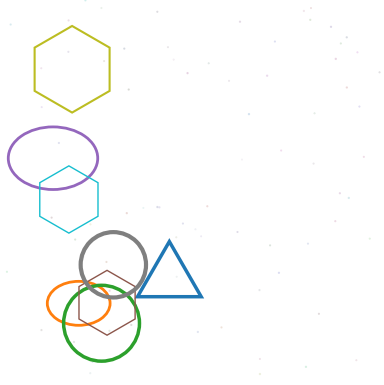[{"shape": "triangle", "thickness": 2.5, "radius": 0.48, "center": [0.44, 0.277]}, {"shape": "oval", "thickness": 2, "radius": 0.41, "center": [0.204, 0.212]}, {"shape": "circle", "thickness": 2.5, "radius": 0.49, "center": [0.264, 0.16]}, {"shape": "oval", "thickness": 2, "radius": 0.58, "center": [0.138, 0.589]}, {"shape": "hexagon", "thickness": 1, "radius": 0.42, "center": [0.278, 0.214]}, {"shape": "circle", "thickness": 3, "radius": 0.42, "center": [0.294, 0.312]}, {"shape": "hexagon", "thickness": 1.5, "radius": 0.56, "center": [0.187, 0.82]}, {"shape": "hexagon", "thickness": 1, "radius": 0.44, "center": [0.179, 0.482]}]